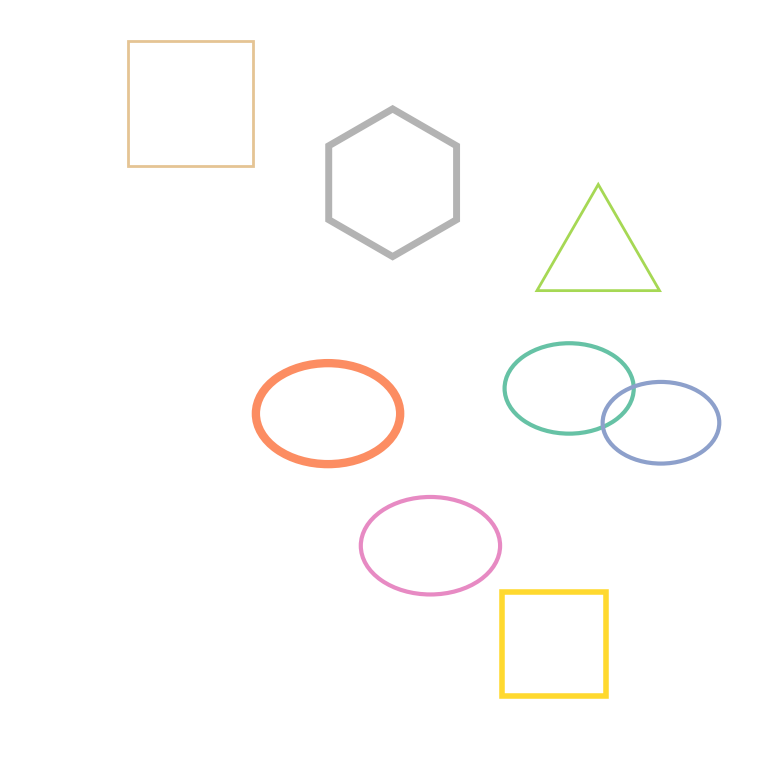[{"shape": "oval", "thickness": 1.5, "radius": 0.42, "center": [0.739, 0.496]}, {"shape": "oval", "thickness": 3, "radius": 0.47, "center": [0.426, 0.463]}, {"shape": "oval", "thickness": 1.5, "radius": 0.38, "center": [0.858, 0.451]}, {"shape": "oval", "thickness": 1.5, "radius": 0.45, "center": [0.559, 0.291]}, {"shape": "triangle", "thickness": 1, "radius": 0.46, "center": [0.777, 0.669]}, {"shape": "square", "thickness": 2, "radius": 0.34, "center": [0.72, 0.163]}, {"shape": "square", "thickness": 1, "radius": 0.4, "center": [0.247, 0.865]}, {"shape": "hexagon", "thickness": 2.5, "radius": 0.48, "center": [0.51, 0.763]}]